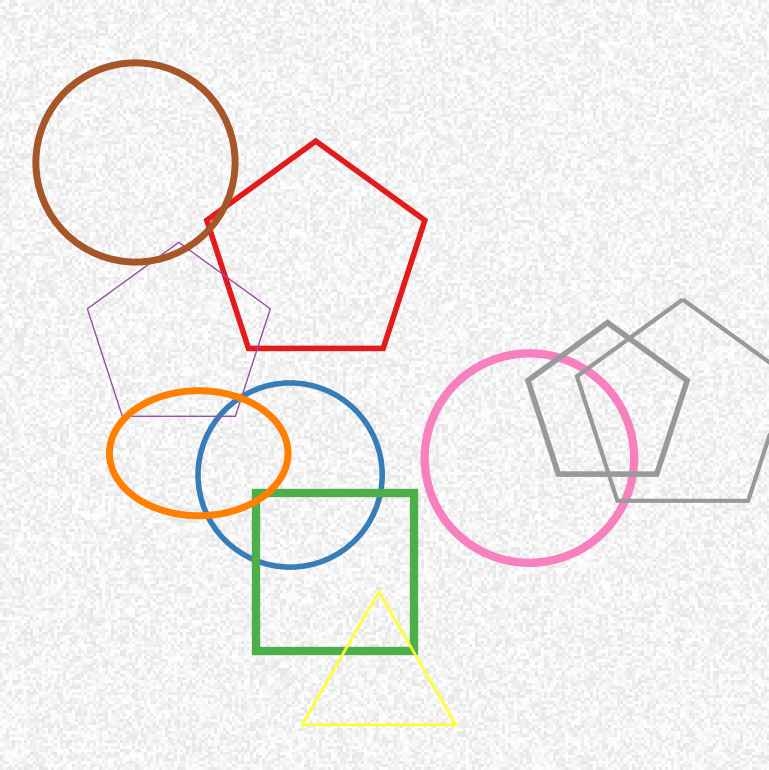[{"shape": "pentagon", "thickness": 2, "radius": 0.74, "center": [0.41, 0.668]}, {"shape": "circle", "thickness": 2, "radius": 0.6, "center": [0.377, 0.383]}, {"shape": "square", "thickness": 3, "radius": 0.51, "center": [0.434, 0.257]}, {"shape": "pentagon", "thickness": 0.5, "radius": 0.62, "center": [0.232, 0.56]}, {"shape": "oval", "thickness": 2.5, "radius": 0.58, "center": [0.258, 0.411]}, {"shape": "triangle", "thickness": 1, "radius": 0.58, "center": [0.492, 0.116]}, {"shape": "circle", "thickness": 2.5, "radius": 0.65, "center": [0.176, 0.789]}, {"shape": "circle", "thickness": 3, "radius": 0.68, "center": [0.688, 0.405]}, {"shape": "pentagon", "thickness": 2, "radius": 0.54, "center": [0.789, 0.472]}, {"shape": "pentagon", "thickness": 1.5, "radius": 0.72, "center": [0.887, 0.467]}]